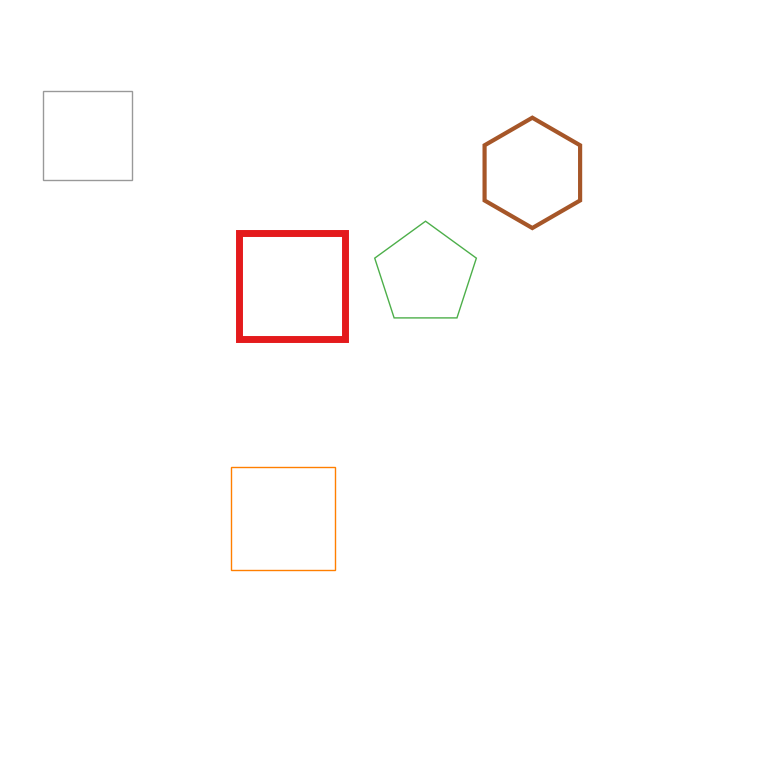[{"shape": "square", "thickness": 2.5, "radius": 0.34, "center": [0.379, 0.628]}, {"shape": "pentagon", "thickness": 0.5, "radius": 0.35, "center": [0.553, 0.643]}, {"shape": "square", "thickness": 0.5, "radius": 0.34, "center": [0.368, 0.327]}, {"shape": "hexagon", "thickness": 1.5, "radius": 0.36, "center": [0.691, 0.775]}, {"shape": "square", "thickness": 0.5, "radius": 0.29, "center": [0.114, 0.824]}]